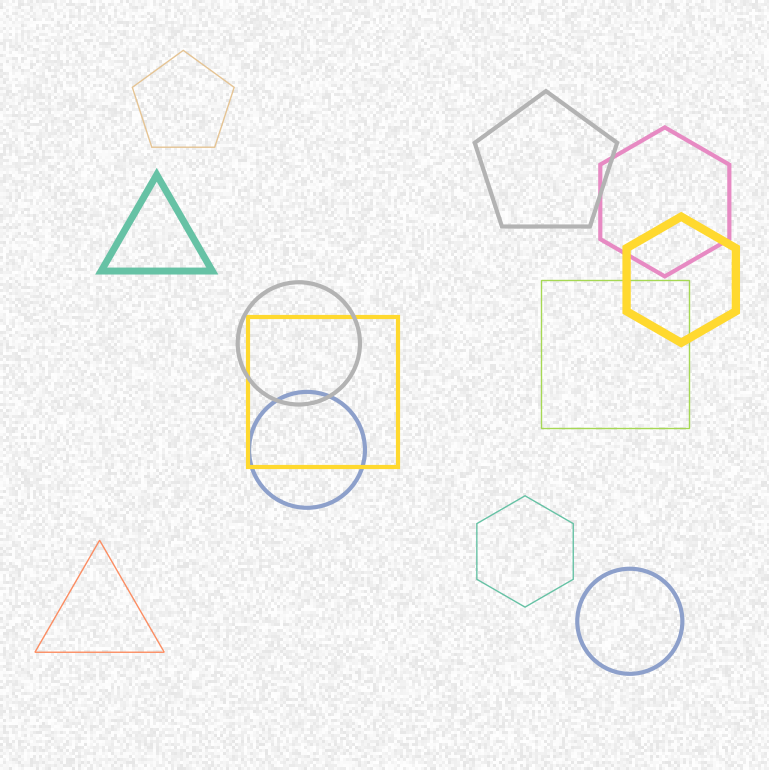[{"shape": "hexagon", "thickness": 0.5, "radius": 0.36, "center": [0.682, 0.284]}, {"shape": "triangle", "thickness": 2.5, "radius": 0.42, "center": [0.204, 0.69]}, {"shape": "triangle", "thickness": 0.5, "radius": 0.48, "center": [0.129, 0.201]}, {"shape": "circle", "thickness": 1.5, "radius": 0.38, "center": [0.399, 0.416]}, {"shape": "circle", "thickness": 1.5, "radius": 0.34, "center": [0.818, 0.193]}, {"shape": "hexagon", "thickness": 1.5, "radius": 0.48, "center": [0.863, 0.738]}, {"shape": "square", "thickness": 0.5, "radius": 0.48, "center": [0.799, 0.541]}, {"shape": "hexagon", "thickness": 3, "radius": 0.41, "center": [0.885, 0.637]}, {"shape": "square", "thickness": 1.5, "radius": 0.49, "center": [0.42, 0.491]}, {"shape": "pentagon", "thickness": 0.5, "radius": 0.35, "center": [0.238, 0.865]}, {"shape": "circle", "thickness": 1.5, "radius": 0.4, "center": [0.388, 0.554]}, {"shape": "pentagon", "thickness": 1.5, "radius": 0.49, "center": [0.709, 0.784]}]